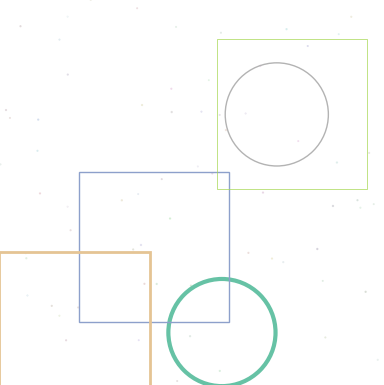[{"shape": "circle", "thickness": 3, "radius": 0.7, "center": [0.576, 0.136]}, {"shape": "square", "thickness": 1, "radius": 0.98, "center": [0.4, 0.358]}, {"shape": "square", "thickness": 0.5, "radius": 0.98, "center": [0.759, 0.704]}, {"shape": "square", "thickness": 2, "radius": 0.98, "center": [0.194, 0.15]}, {"shape": "circle", "thickness": 1, "radius": 0.67, "center": [0.719, 0.703]}]